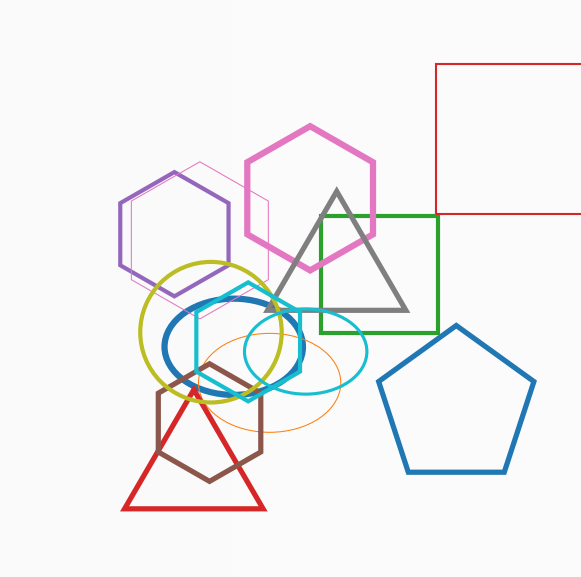[{"shape": "oval", "thickness": 3, "radius": 0.6, "center": [0.402, 0.399]}, {"shape": "pentagon", "thickness": 2.5, "radius": 0.7, "center": [0.785, 0.295]}, {"shape": "oval", "thickness": 0.5, "radius": 0.61, "center": [0.464, 0.336]}, {"shape": "square", "thickness": 2, "radius": 0.51, "center": [0.653, 0.524]}, {"shape": "triangle", "thickness": 2.5, "radius": 0.69, "center": [0.333, 0.187]}, {"shape": "square", "thickness": 1, "radius": 0.65, "center": [0.879, 0.759]}, {"shape": "hexagon", "thickness": 2, "radius": 0.54, "center": [0.3, 0.594]}, {"shape": "hexagon", "thickness": 2.5, "radius": 0.51, "center": [0.361, 0.267]}, {"shape": "hexagon", "thickness": 3, "radius": 0.62, "center": [0.534, 0.656]}, {"shape": "hexagon", "thickness": 0.5, "radius": 0.68, "center": [0.344, 0.583]}, {"shape": "triangle", "thickness": 2.5, "radius": 0.69, "center": [0.579, 0.53]}, {"shape": "circle", "thickness": 2, "radius": 0.61, "center": [0.363, 0.424]}, {"shape": "oval", "thickness": 1.5, "radius": 0.53, "center": [0.526, 0.39]}, {"shape": "hexagon", "thickness": 2, "radius": 0.52, "center": [0.427, 0.407]}]